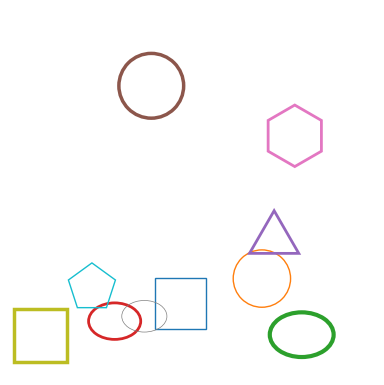[{"shape": "square", "thickness": 1, "radius": 0.33, "center": [0.469, 0.212]}, {"shape": "circle", "thickness": 1, "radius": 0.37, "center": [0.68, 0.276]}, {"shape": "oval", "thickness": 3, "radius": 0.41, "center": [0.784, 0.131]}, {"shape": "oval", "thickness": 2, "radius": 0.34, "center": [0.298, 0.166]}, {"shape": "triangle", "thickness": 2, "radius": 0.37, "center": [0.712, 0.379]}, {"shape": "circle", "thickness": 2.5, "radius": 0.42, "center": [0.393, 0.777]}, {"shape": "hexagon", "thickness": 2, "radius": 0.4, "center": [0.766, 0.647]}, {"shape": "oval", "thickness": 0.5, "radius": 0.29, "center": [0.375, 0.179]}, {"shape": "square", "thickness": 2.5, "radius": 0.34, "center": [0.106, 0.128]}, {"shape": "pentagon", "thickness": 1, "radius": 0.32, "center": [0.239, 0.253]}]